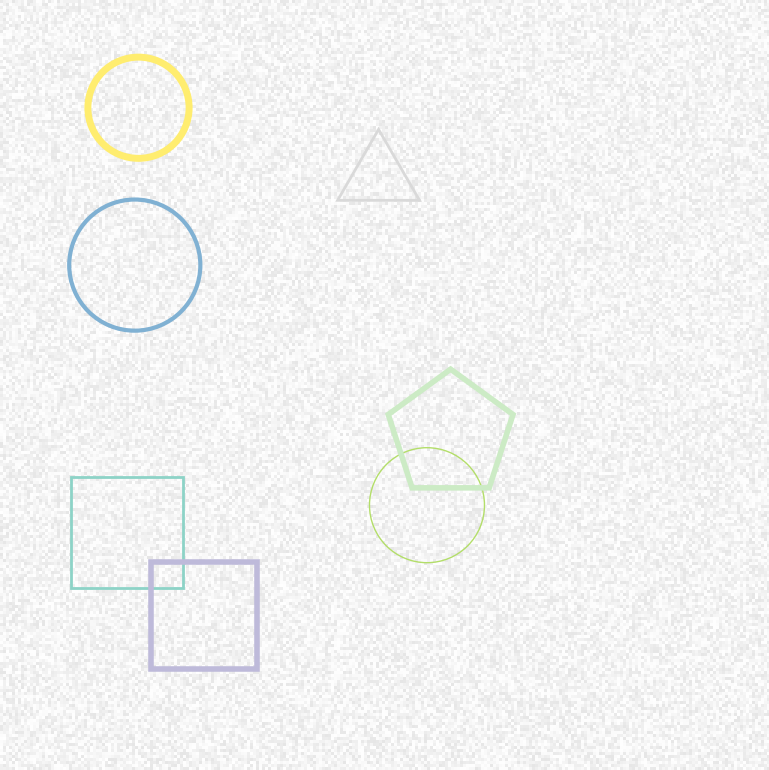[{"shape": "square", "thickness": 1, "radius": 0.36, "center": [0.165, 0.308]}, {"shape": "square", "thickness": 2, "radius": 0.35, "center": [0.265, 0.201]}, {"shape": "circle", "thickness": 1.5, "radius": 0.43, "center": [0.175, 0.656]}, {"shape": "circle", "thickness": 0.5, "radius": 0.37, "center": [0.555, 0.344]}, {"shape": "triangle", "thickness": 1, "radius": 0.31, "center": [0.492, 0.771]}, {"shape": "pentagon", "thickness": 2, "radius": 0.43, "center": [0.585, 0.435]}, {"shape": "circle", "thickness": 2.5, "radius": 0.33, "center": [0.18, 0.86]}]